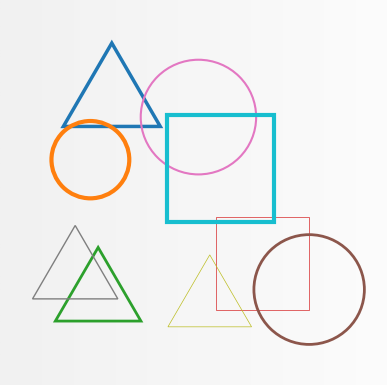[{"shape": "triangle", "thickness": 2.5, "radius": 0.72, "center": [0.289, 0.744]}, {"shape": "circle", "thickness": 3, "radius": 0.5, "center": [0.233, 0.585]}, {"shape": "triangle", "thickness": 2, "radius": 0.64, "center": [0.253, 0.23]}, {"shape": "square", "thickness": 0.5, "radius": 0.6, "center": [0.677, 0.316]}, {"shape": "circle", "thickness": 2, "radius": 0.71, "center": [0.798, 0.248]}, {"shape": "circle", "thickness": 1.5, "radius": 0.74, "center": [0.512, 0.696]}, {"shape": "triangle", "thickness": 1, "radius": 0.64, "center": [0.194, 0.287]}, {"shape": "triangle", "thickness": 0.5, "radius": 0.62, "center": [0.541, 0.213]}, {"shape": "square", "thickness": 3, "radius": 0.69, "center": [0.569, 0.562]}]